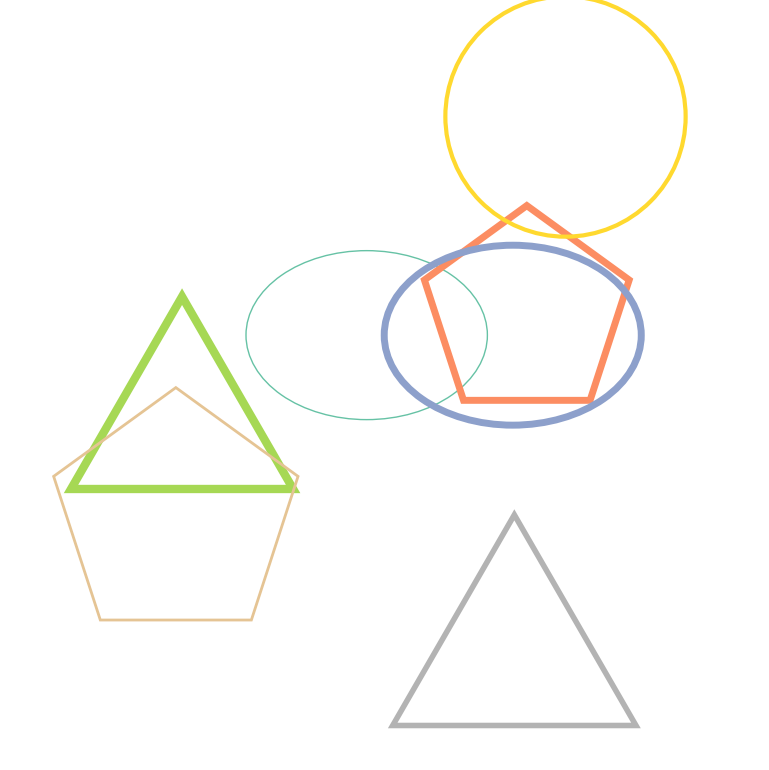[{"shape": "oval", "thickness": 0.5, "radius": 0.78, "center": [0.476, 0.565]}, {"shape": "pentagon", "thickness": 2.5, "radius": 0.7, "center": [0.684, 0.593]}, {"shape": "oval", "thickness": 2.5, "radius": 0.83, "center": [0.666, 0.565]}, {"shape": "triangle", "thickness": 3, "radius": 0.83, "center": [0.236, 0.448]}, {"shape": "circle", "thickness": 1.5, "radius": 0.78, "center": [0.734, 0.849]}, {"shape": "pentagon", "thickness": 1, "radius": 0.83, "center": [0.228, 0.33]}, {"shape": "triangle", "thickness": 2, "radius": 0.91, "center": [0.668, 0.149]}]